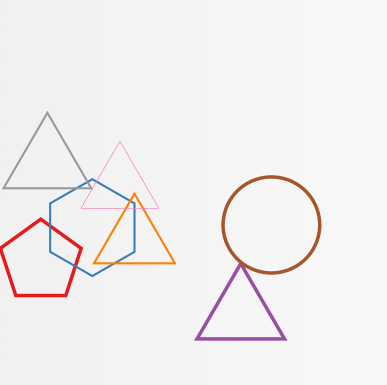[{"shape": "pentagon", "thickness": 2.5, "radius": 0.55, "center": [0.105, 0.321]}, {"shape": "hexagon", "thickness": 1.5, "radius": 0.63, "center": [0.238, 0.409]}, {"shape": "triangle", "thickness": 2.5, "radius": 0.65, "center": [0.621, 0.185]}, {"shape": "triangle", "thickness": 1.5, "radius": 0.6, "center": [0.347, 0.376]}, {"shape": "circle", "thickness": 2.5, "radius": 0.62, "center": [0.7, 0.416]}, {"shape": "triangle", "thickness": 0.5, "radius": 0.58, "center": [0.309, 0.517]}, {"shape": "triangle", "thickness": 1.5, "radius": 0.65, "center": [0.122, 0.576]}]